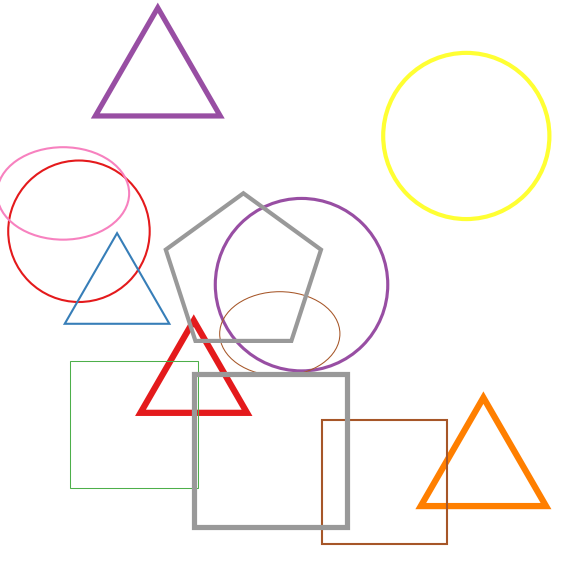[{"shape": "circle", "thickness": 1, "radius": 0.61, "center": [0.137, 0.599]}, {"shape": "triangle", "thickness": 3, "radius": 0.53, "center": [0.336, 0.338]}, {"shape": "triangle", "thickness": 1, "radius": 0.52, "center": [0.203, 0.491]}, {"shape": "square", "thickness": 0.5, "radius": 0.55, "center": [0.231, 0.264]}, {"shape": "circle", "thickness": 1.5, "radius": 0.75, "center": [0.522, 0.506]}, {"shape": "triangle", "thickness": 2.5, "radius": 0.62, "center": [0.273, 0.861]}, {"shape": "triangle", "thickness": 3, "radius": 0.63, "center": [0.837, 0.185]}, {"shape": "circle", "thickness": 2, "radius": 0.72, "center": [0.807, 0.764]}, {"shape": "oval", "thickness": 0.5, "radius": 0.52, "center": [0.484, 0.421]}, {"shape": "square", "thickness": 1, "radius": 0.54, "center": [0.666, 0.164]}, {"shape": "oval", "thickness": 1, "radius": 0.57, "center": [0.109, 0.664]}, {"shape": "pentagon", "thickness": 2, "radius": 0.71, "center": [0.421, 0.523]}, {"shape": "square", "thickness": 2.5, "radius": 0.66, "center": [0.468, 0.219]}]